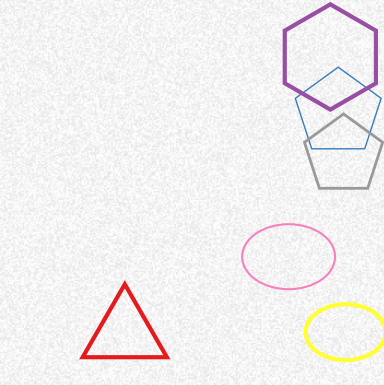[{"shape": "triangle", "thickness": 3, "radius": 0.63, "center": [0.324, 0.135]}, {"shape": "pentagon", "thickness": 1, "radius": 0.59, "center": [0.878, 0.708]}, {"shape": "hexagon", "thickness": 3, "radius": 0.68, "center": [0.858, 0.852]}, {"shape": "oval", "thickness": 3, "radius": 0.52, "center": [0.898, 0.137]}, {"shape": "oval", "thickness": 1.5, "radius": 0.6, "center": [0.75, 0.333]}, {"shape": "pentagon", "thickness": 2, "radius": 0.53, "center": [0.892, 0.597]}]